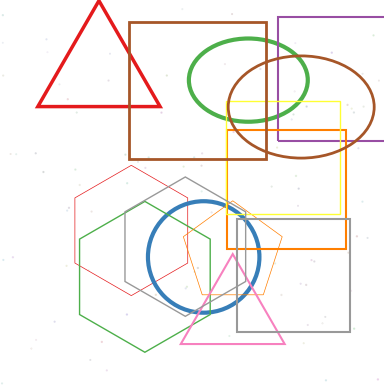[{"shape": "hexagon", "thickness": 0.5, "radius": 0.85, "center": [0.341, 0.401]}, {"shape": "triangle", "thickness": 2.5, "radius": 0.92, "center": [0.257, 0.815]}, {"shape": "circle", "thickness": 3, "radius": 0.72, "center": [0.529, 0.333]}, {"shape": "oval", "thickness": 3, "radius": 0.77, "center": [0.645, 0.792]}, {"shape": "hexagon", "thickness": 1, "radius": 0.98, "center": [0.376, 0.281]}, {"shape": "square", "thickness": 1.5, "radius": 0.81, "center": [0.884, 0.794]}, {"shape": "pentagon", "thickness": 0.5, "radius": 0.67, "center": [0.605, 0.343]}, {"shape": "square", "thickness": 1.5, "radius": 0.77, "center": [0.745, 0.507]}, {"shape": "square", "thickness": 1, "radius": 0.74, "center": [0.734, 0.591]}, {"shape": "oval", "thickness": 2, "radius": 0.95, "center": [0.782, 0.722]}, {"shape": "square", "thickness": 2, "radius": 0.89, "center": [0.514, 0.766]}, {"shape": "triangle", "thickness": 1.5, "radius": 0.78, "center": [0.604, 0.184]}, {"shape": "square", "thickness": 1.5, "radius": 0.73, "center": [0.763, 0.284]}, {"shape": "hexagon", "thickness": 1, "radius": 0.9, "center": [0.481, 0.359]}]